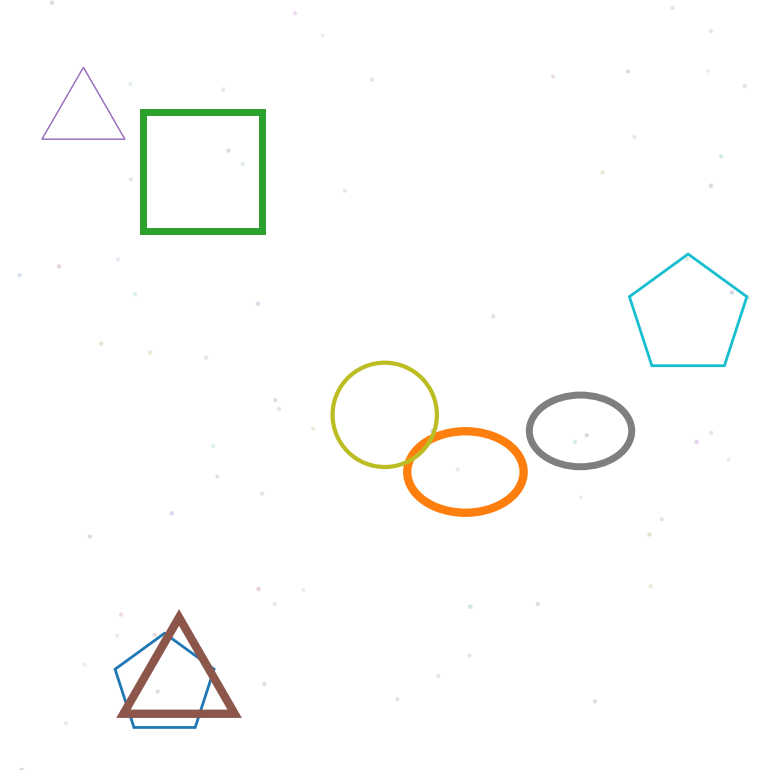[{"shape": "pentagon", "thickness": 1, "radius": 0.34, "center": [0.214, 0.11]}, {"shape": "oval", "thickness": 3, "radius": 0.38, "center": [0.604, 0.387]}, {"shape": "square", "thickness": 2.5, "radius": 0.39, "center": [0.263, 0.777]}, {"shape": "triangle", "thickness": 0.5, "radius": 0.31, "center": [0.108, 0.85]}, {"shape": "triangle", "thickness": 3, "radius": 0.42, "center": [0.233, 0.115]}, {"shape": "oval", "thickness": 2.5, "radius": 0.33, "center": [0.754, 0.44]}, {"shape": "circle", "thickness": 1.5, "radius": 0.34, "center": [0.5, 0.461]}, {"shape": "pentagon", "thickness": 1, "radius": 0.4, "center": [0.894, 0.59]}]